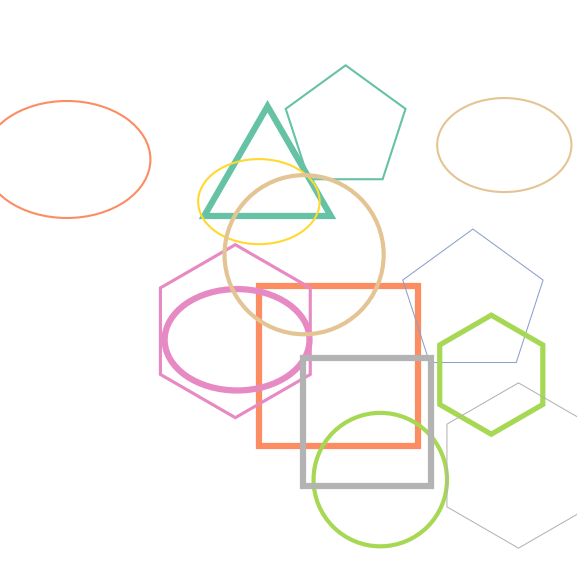[{"shape": "pentagon", "thickness": 1, "radius": 0.55, "center": [0.598, 0.777]}, {"shape": "triangle", "thickness": 3, "radius": 0.63, "center": [0.463, 0.688]}, {"shape": "square", "thickness": 3, "radius": 0.69, "center": [0.586, 0.366]}, {"shape": "oval", "thickness": 1, "radius": 0.72, "center": [0.116, 0.723]}, {"shape": "pentagon", "thickness": 0.5, "radius": 0.64, "center": [0.819, 0.475]}, {"shape": "oval", "thickness": 3, "radius": 0.63, "center": [0.411, 0.411]}, {"shape": "hexagon", "thickness": 1.5, "radius": 0.75, "center": [0.408, 0.426]}, {"shape": "hexagon", "thickness": 2.5, "radius": 0.52, "center": [0.851, 0.35]}, {"shape": "circle", "thickness": 2, "radius": 0.58, "center": [0.659, 0.169]}, {"shape": "oval", "thickness": 1, "radius": 0.53, "center": [0.448, 0.65]}, {"shape": "circle", "thickness": 2, "radius": 0.69, "center": [0.527, 0.558]}, {"shape": "oval", "thickness": 1, "radius": 0.58, "center": [0.873, 0.748]}, {"shape": "hexagon", "thickness": 0.5, "radius": 0.72, "center": [0.898, 0.193]}, {"shape": "square", "thickness": 3, "radius": 0.56, "center": [0.636, 0.268]}]